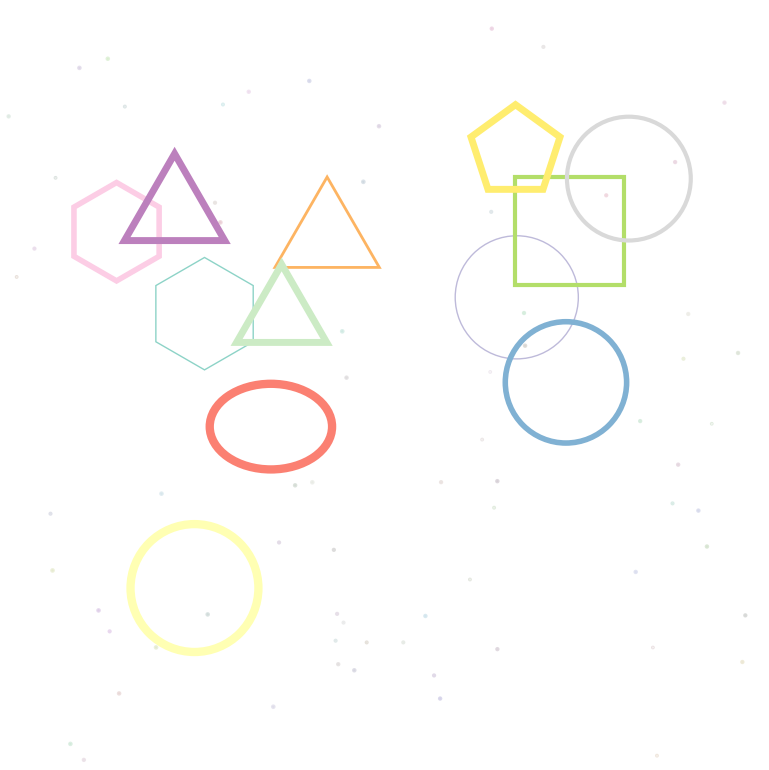[{"shape": "hexagon", "thickness": 0.5, "radius": 0.36, "center": [0.266, 0.593]}, {"shape": "circle", "thickness": 3, "radius": 0.42, "center": [0.253, 0.236]}, {"shape": "circle", "thickness": 0.5, "radius": 0.4, "center": [0.671, 0.614]}, {"shape": "oval", "thickness": 3, "radius": 0.4, "center": [0.352, 0.446]}, {"shape": "circle", "thickness": 2, "radius": 0.39, "center": [0.735, 0.503]}, {"shape": "triangle", "thickness": 1, "radius": 0.39, "center": [0.425, 0.692]}, {"shape": "square", "thickness": 1.5, "radius": 0.35, "center": [0.74, 0.7]}, {"shape": "hexagon", "thickness": 2, "radius": 0.32, "center": [0.151, 0.699]}, {"shape": "circle", "thickness": 1.5, "radius": 0.4, "center": [0.817, 0.768]}, {"shape": "triangle", "thickness": 2.5, "radius": 0.38, "center": [0.227, 0.725]}, {"shape": "triangle", "thickness": 2.5, "radius": 0.34, "center": [0.366, 0.589]}, {"shape": "pentagon", "thickness": 2.5, "radius": 0.3, "center": [0.669, 0.803]}]